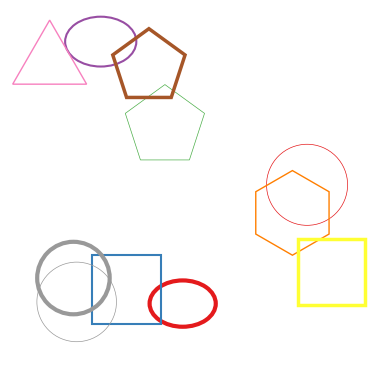[{"shape": "oval", "thickness": 3, "radius": 0.43, "center": [0.474, 0.211]}, {"shape": "circle", "thickness": 0.5, "radius": 0.53, "center": [0.798, 0.52]}, {"shape": "square", "thickness": 1.5, "radius": 0.44, "center": [0.328, 0.248]}, {"shape": "pentagon", "thickness": 0.5, "radius": 0.54, "center": [0.428, 0.672]}, {"shape": "oval", "thickness": 1.5, "radius": 0.46, "center": [0.262, 0.892]}, {"shape": "hexagon", "thickness": 1, "radius": 0.55, "center": [0.76, 0.447]}, {"shape": "square", "thickness": 2.5, "radius": 0.43, "center": [0.86, 0.293]}, {"shape": "pentagon", "thickness": 2.5, "radius": 0.49, "center": [0.387, 0.827]}, {"shape": "triangle", "thickness": 1, "radius": 0.55, "center": [0.129, 0.837]}, {"shape": "circle", "thickness": 3, "radius": 0.47, "center": [0.191, 0.278]}, {"shape": "circle", "thickness": 0.5, "radius": 0.52, "center": [0.199, 0.216]}]